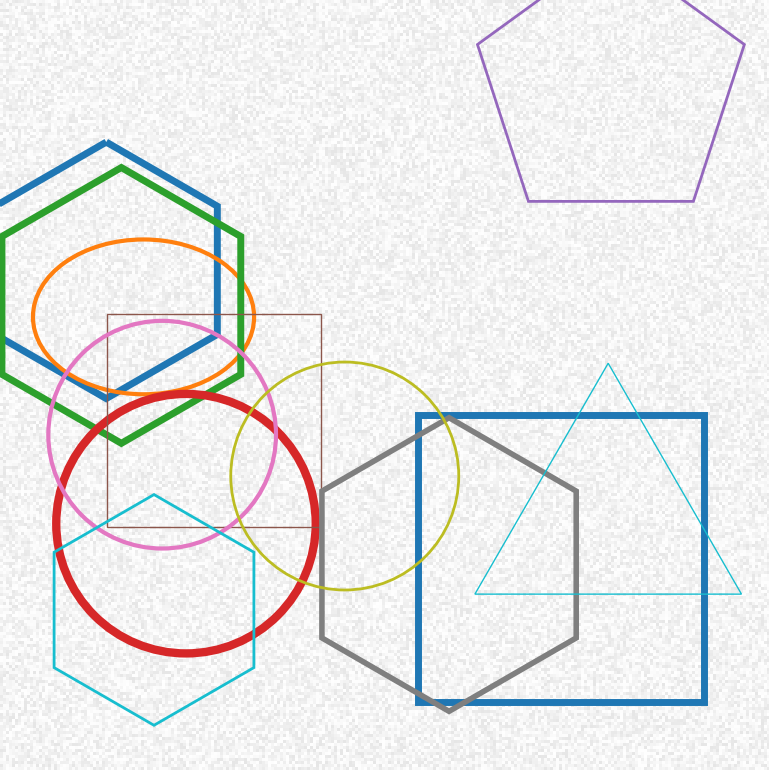[{"shape": "hexagon", "thickness": 2.5, "radius": 0.83, "center": [0.138, 0.649]}, {"shape": "square", "thickness": 2.5, "radius": 0.93, "center": [0.728, 0.275]}, {"shape": "oval", "thickness": 1.5, "radius": 0.72, "center": [0.186, 0.588]}, {"shape": "hexagon", "thickness": 2.5, "radius": 0.9, "center": [0.158, 0.603]}, {"shape": "circle", "thickness": 3, "radius": 0.84, "center": [0.242, 0.32]}, {"shape": "pentagon", "thickness": 1, "radius": 0.91, "center": [0.793, 0.886]}, {"shape": "square", "thickness": 0.5, "radius": 0.69, "center": [0.278, 0.454]}, {"shape": "circle", "thickness": 1.5, "radius": 0.74, "center": [0.211, 0.435]}, {"shape": "hexagon", "thickness": 2, "radius": 0.95, "center": [0.583, 0.267]}, {"shape": "circle", "thickness": 1, "radius": 0.74, "center": [0.448, 0.382]}, {"shape": "triangle", "thickness": 0.5, "radius": 1.0, "center": [0.79, 0.328]}, {"shape": "hexagon", "thickness": 1, "radius": 0.75, "center": [0.2, 0.208]}]